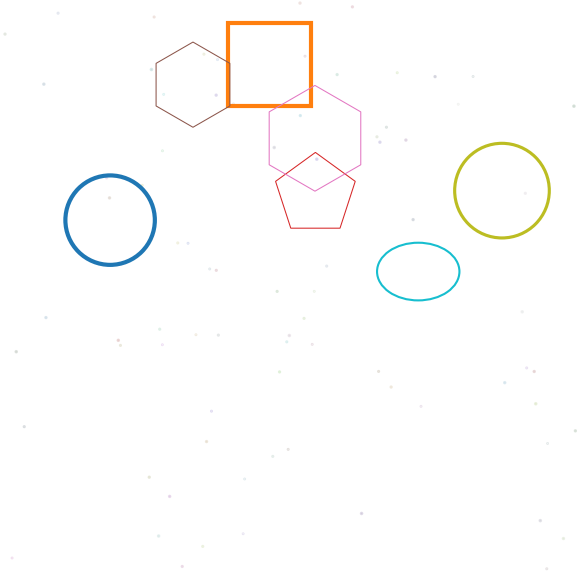[{"shape": "circle", "thickness": 2, "radius": 0.39, "center": [0.191, 0.618]}, {"shape": "square", "thickness": 2, "radius": 0.36, "center": [0.467, 0.888]}, {"shape": "pentagon", "thickness": 0.5, "radius": 0.36, "center": [0.546, 0.663]}, {"shape": "hexagon", "thickness": 0.5, "radius": 0.37, "center": [0.334, 0.853]}, {"shape": "hexagon", "thickness": 0.5, "radius": 0.46, "center": [0.545, 0.76]}, {"shape": "circle", "thickness": 1.5, "radius": 0.41, "center": [0.869, 0.669]}, {"shape": "oval", "thickness": 1, "radius": 0.36, "center": [0.724, 0.529]}]